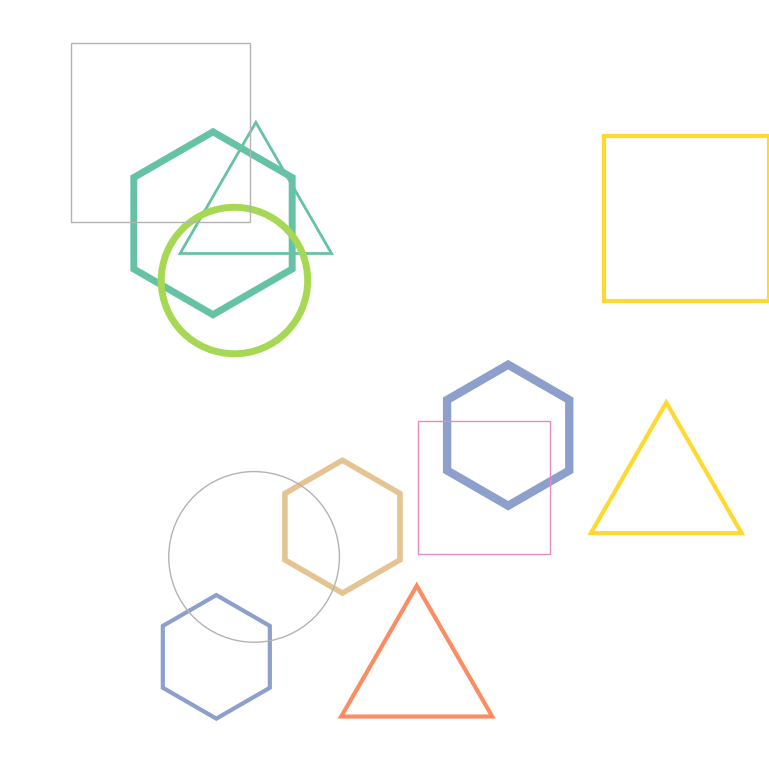[{"shape": "hexagon", "thickness": 2.5, "radius": 0.59, "center": [0.277, 0.71]}, {"shape": "triangle", "thickness": 1, "radius": 0.57, "center": [0.332, 0.728]}, {"shape": "triangle", "thickness": 1.5, "radius": 0.57, "center": [0.541, 0.126]}, {"shape": "hexagon", "thickness": 1.5, "radius": 0.4, "center": [0.281, 0.147]}, {"shape": "hexagon", "thickness": 3, "radius": 0.46, "center": [0.66, 0.435]}, {"shape": "square", "thickness": 0.5, "radius": 0.43, "center": [0.628, 0.367]}, {"shape": "circle", "thickness": 2.5, "radius": 0.48, "center": [0.304, 0.636]}, {"shape": "triangle", "thickness": 1.5, "radius": 0.57, "center": [0.865, 0.364]}, {"shape": "square", "thickness": 1.5, "radius": 0.53, "center": [0.892, 0.716]}, {"shape": "hexagon", "thickness": 2, "radius": 0.43, "center": [0.445, 0.316]}, {"shape": "circle", "thickness": 0.5, "radius": 0.55, "center": [0.33, 0.277]}, {"shape": "square", "thickness": 0.5, "radius": 0.58, "center": [0.209, 0.828]}]